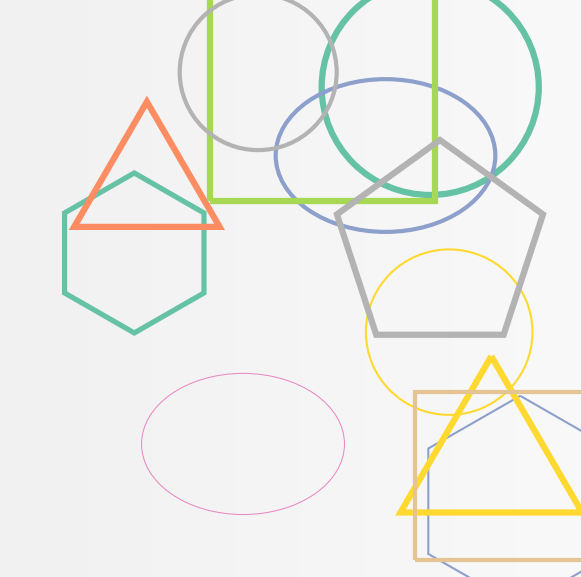[{"shape": "circle", "thickness": 3, "radius": 0.93, "center": [0.74, 0.848]}, {"shape": "hexagon", "thickness": 2.5, "radius": 0.69, "center": [0.231, 0.561]}, {"shape": "triangle", "thickness": 3, "radius": 0.72, "center": [0.253, 0.678]}, {"shape": "hexagon", "thickness": 1, "radius": 0.91, "center": [0.895, 0.131]}, {"shape": "oval", "thickness": 2, "radius": 0.94, "center": [0.663, 0.73]}, {"shape": "oval", "thickness": 0.5, "radius": 0.87, "center": [0.418, 0.23]}, {"shape": "square", "thickness": 3, "radius": 0.97, "center": [0.555, 0.844]}, {"shape": "circle", "thickness": 1, "radius": 0.72, "center": [0.773, 0.424]}, {"shape": "triangle", "thickness": 3, "radius": 0.9, "center": [0.845, 0.202]}, {"shape": "square", "thickness": 2, "radius": 0.73, "center": [0.859, 0.175]}, {"shape": "circle", "thickness": 2, "radius": 0.68, "center": [0.444, 0.874]}, {"shape": "pentagon", "thickness": 3, "radius": 0.93, "center": [0.757, 0.57]}]